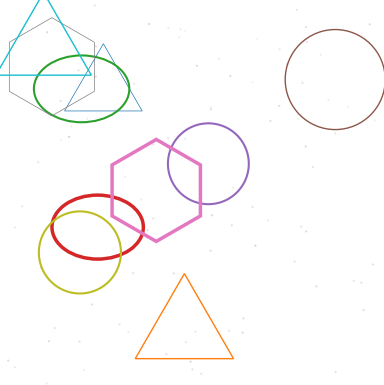[{"shape": "triangle", "thickness": 0.5, "radius": 0.58, "center": [0.268, 0.77]}, {"shape": "triangle", "thickness": 1, "radius": 0.74, "center": [0.479, 0.142]}, {"shape": "oval", "thickness": 1.5, "radius": 0.62, "center": [0.212, 0.769]}, {"shape": "oval", "thickness": 2.5, "radius": 0.59, "center": [0.254, 0.41]}, {"shape": "circle", "thickness": 1.5, "radius": 0.53, "center": [0.541, 0.575]}, {"shape": "circle", "thickness": 1, "radius": 0.65, "center": [0.871, 0.793]}, {"shape": "hexagon", "thickness": 2.5, "radius": 0.66, "center": [0.406, 0.505]}, {"shape": "hexagon", "thickness": 0.5, "radius": 0.64, "center": [0.135, 0.827]}, {"shape": "circle", "thickness": 1.5, "radius": 0.53, "center": [0.208, 0.344]}, {"shape": "triangle", "thickness": 1, "radius": 0.72, "center": [0.113, 0.876]}]